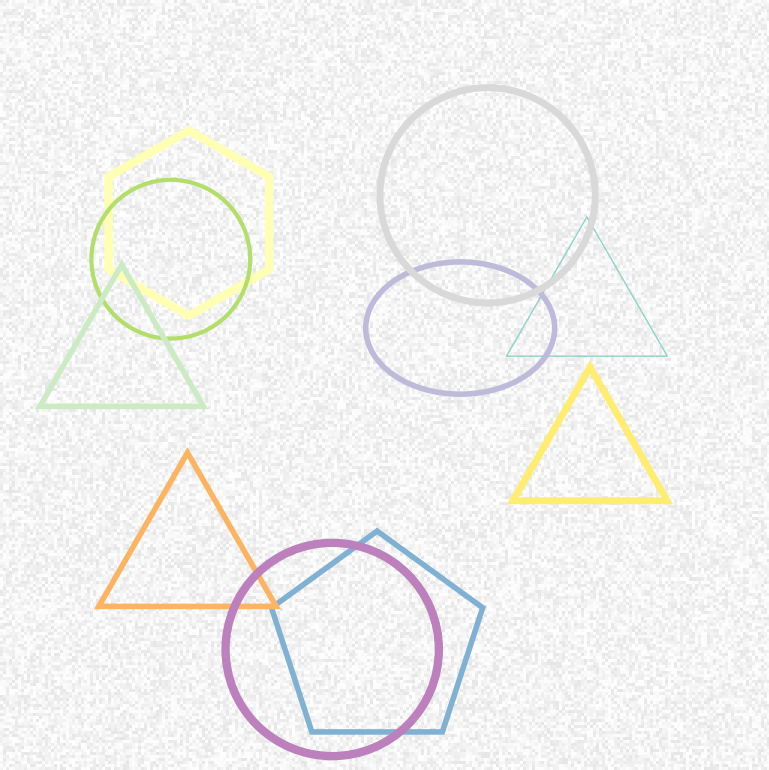[{"shape": "triangle", "thickness": 0.5, "radius": 0.6, "center": [0.762, 0.598]}, {"shape": "hexagon", "thickness": 3, "radius": 0.6, "center": [0.245, 0.71]}, {"shape": "oval", "thickness": 2, "radius": 0.61, "center": [0.598, 0.574]}, {"shape": "pentagon", "thickness": 2, "radius": 0.72, "center": [0.49, 0.166]}, {"shape": "triangle", "thickness": 2, "radius": 0.67, "center": [0.243, 0.279]}, {"shape": "circle", "thickness": 1.5, "radius": 0.52, "center": [0.222, 0.663]}, {"shape": "circle", "thickness": 2.5, "radius": 0.7, "center": [0.633, 0.746]}, {"shape": "circle", "thickness": 3, "radius": 0.69, "center": [0.431, 0.157]}, {"shape": "triangle", "thickness": 2, "radius": 0.61, "center": [0.158, 0.534]}, {"shape": "triangle", "thickness": 2.5, "radius": 0.58, "center": [0.766, 0.408]}]